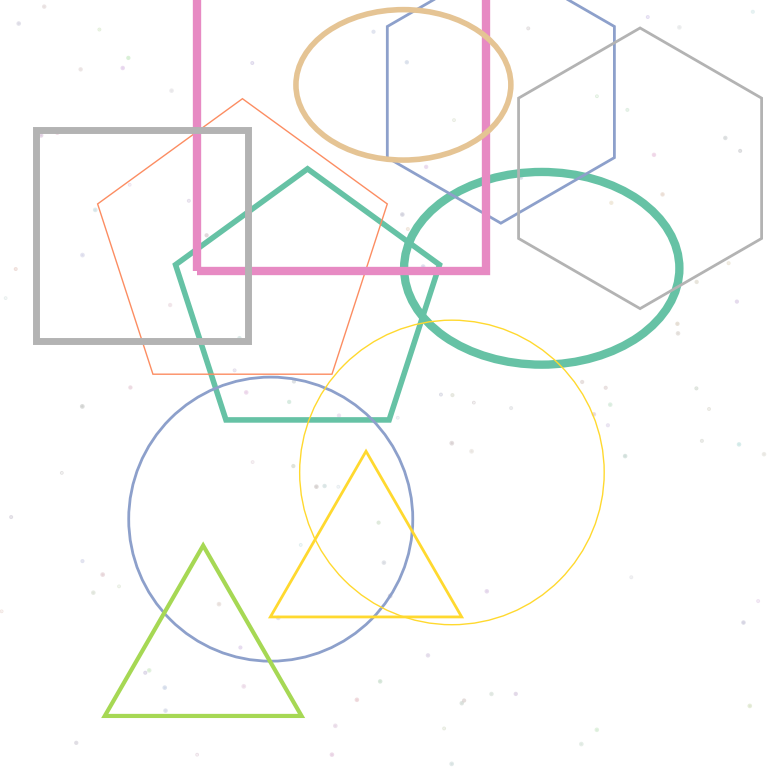[{"shape": "pentagon", "thickness": 2, "radius": 0.9, "center": [0.399, 0.6]}, {"shape": "oval", "thickness": 3, "radius": 0.89, "center": [0.704, 0.652]}, {"shape": "pentagon", "thickness": 0.5, "radius": 0.99, "center": [0.315, 0.674]}, {"shape": "circle", "thickness": 1, "radius": 0.92, "center": [0.352, 0.326]}, {"shape": "hexagon", "thickness": 1, "radius": 0.85, "center": [0.65, 0.88]}, {"shape": "square", "thickness": 3, "radius": 0.94, "center": [0.444, 0.836]}, {"shape": "triangle", "thickness": 1.5, "radius": 0.74, "center": [0.264, 0.144]}, {"shape": "circle", "thickness": 0.5, "radius": 0.99, "center": [0.587, 0.386]}, {"shape": "triangle", "thickness": 1, "radius": 0.72, "center": [0.475, 0.271]}, {"shape": "oval", "thickness": 2, "radius": 0.7, "center": [0.524, 0.89]}, {"shape": "hexagon", "thickness": 1, "radius": 0.91, "center": [0.831, 0.781]}, {"shape": "square", "thickness": 2.5, "radius": 0.69, "center": [0.185, 0.694]}]